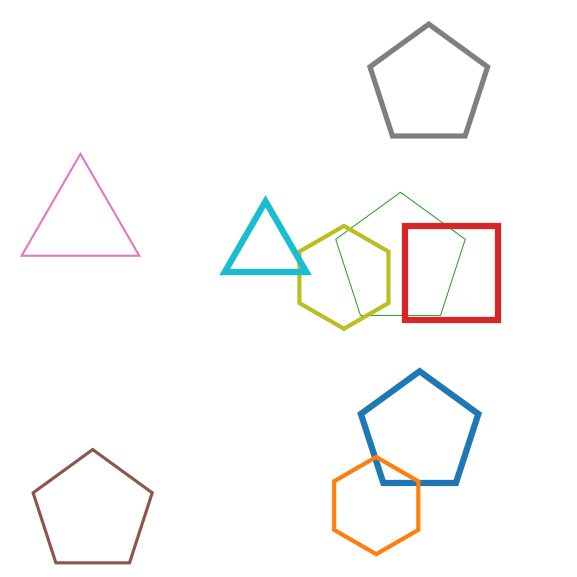[{"shape": "pentagon", "thickness": 3, "radius": 0.53, "center": [0.727, 0.249]}, {"shape": "hexagon", "thickness": 2, "radius": 0.42, "center": [0.651, 0.124]}, {"shape": "pentagon", "thickness": 0.5, "radius": 0.59, "center": [0.693, 0.548]}, {"shape": "square", "thickness": 3, "radius": 0.4, "center": [0.781, 0.526]}, {"shape": "pentagon", "thickness": 1.5, "radius": 0.54, "center": [0.161, 0.112]}, {"shape": "triangle", "thickness": 1, "radius": 0.59, "center": [0.139, 0.615]}, {"shape": "pentagon", "thickness": 2.5, "radius": 0.54, "center": [0.742, 0.85]}, {"shape": "hexagon", "thickness": 2, "radius": 0.45, "center": [0.596, 0.519]}, {"shape": "triangle", "thickness": 3, "radius": 0.41, "center": [0.46, 0.569]}]